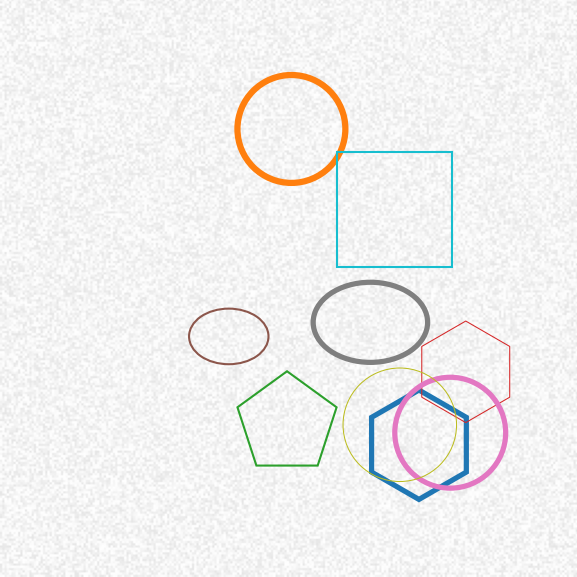[{"shape": "hexagon", "thickness": 2.5, "radius": 0.47, "center": [0.725, 0.229]}, {"shape": "circle", "thickness": 3, "radius": 0.47, "center": [0.505, 0.776]}, {"shape": "pentagon", "thickness": 1, "radius": 0.45, "center": [0.497, 0.266]}, {"shape": "hexagon", "thickness": 0.5, "radius": 0.44, "center": [0.806, 0.355]}, {"shape": "oval", "thickness": 1, "radius": 0.34, "center": [0.396, 0.417]}, {"shape": "circle", "thickness": 2.5, "radius": 0.48, "center": [0.78, 0.25]}, {"shape": "oval", "thickness": 2.5, "radius": 0.5, "center": [0.641, 0.441]}, {"shape": "circle", "thickness": 0.5, "radius": 0.49, "center": [0.692, 0.264]}, {"shape": "square", "thickness": 1, "radius": 0.5, "center": [0.683, 0.636]}]